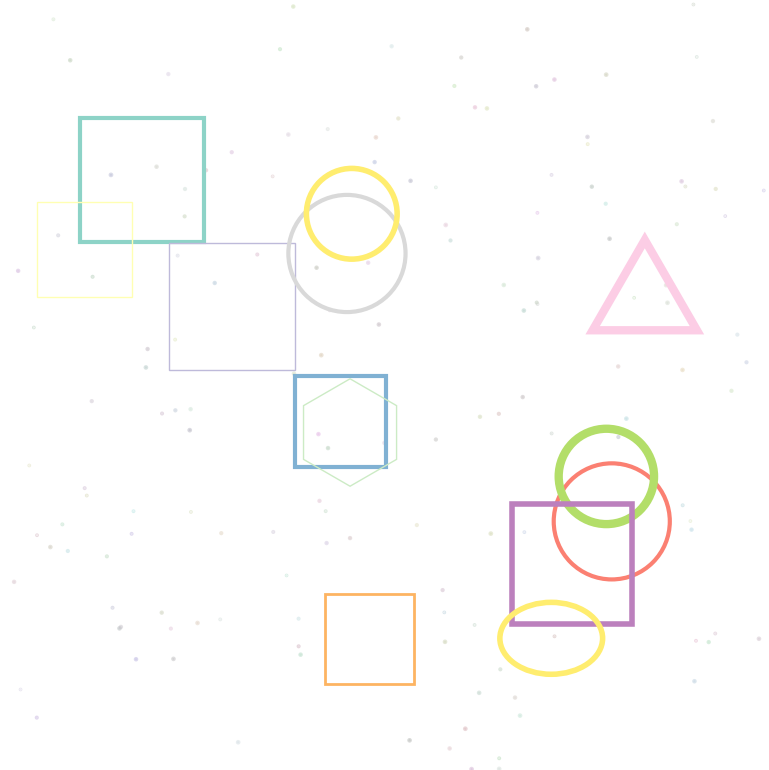[{"shape": "square", "thickness": 1.5, "radius": 0.4, "center": [0.185, 0.766]}, {"shape": "square", "thickness": 0.5, "radius": 0.31, "center": [0.11, 0.676]}, {"shape": "square", "thickness": 0.5, "radius": 0.41, "center": [0.301, 0.602]}, {"shape": "circle", "thickness": 1.5, "radius": 0.38, "center": [0.794, 0.323]}, {"shape": "square", "thickness": 1.5, "radius": 0.3, "center": [0.443, 0.453]}, {"shape": "square", "thickness": 1, "radius": 0.29, "center": [0.48, 0.17]}, {"shape": "circle", "thickness": 3, "radius": 0.31, "center": [0.787, 0.381]}, {"shape": "triangle", "thickness": 3, "radius": 0.39, "center": [0.837, 0.61]}, {"shape": "circle", "thickness": 1.5, "radius": 0.38, "center": [0.451, 0.671]}, {"shape": "square", "thickness": 2, "radius": 0.39, "center": [0.743, 0.267]}, {"shape": "hexagon", "thickness": 0.5, "radius": 0.35, "center": [0.455, 0.438]}, {"shape": "circle", "thickness": 2, "radius": 0.29, "center": [0.457, 0.722]}, {"shape": "oval", "thickness": 2, "radius": 0.33, "center": [0.716, 0.171]}]